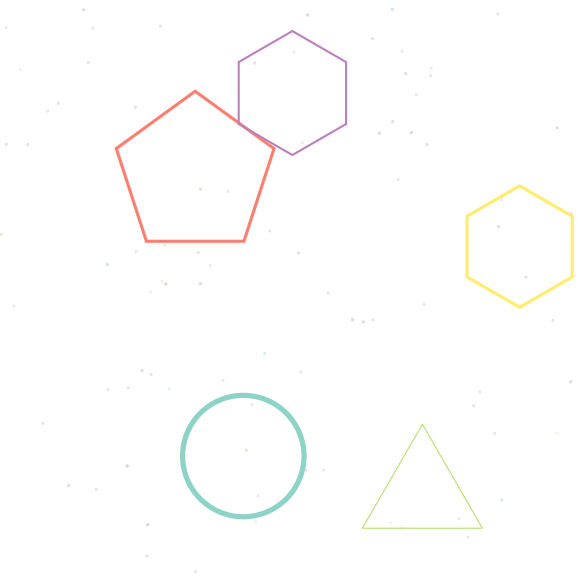[{"shape": "circle", "thickness": 2.5, "radius": 0.53, "center": [0.421, 0.209]}, {"shape": "pentagon", "thickness": 1.5, "radius": 0.72, "center": [0.338, 0.698]}, {"shape": "triangle", "thickness": 0.5, "radius": 0.6, "center": [0.731, 0.144]}, {"shape": "hexagon", "thickness": 1, "radius": 0.54, "center": [0.506, 0.838]}, {"shape": "hexagon", "thickness": 1.5, "radius": 0.53, "center": [0.9, 0.572]}]